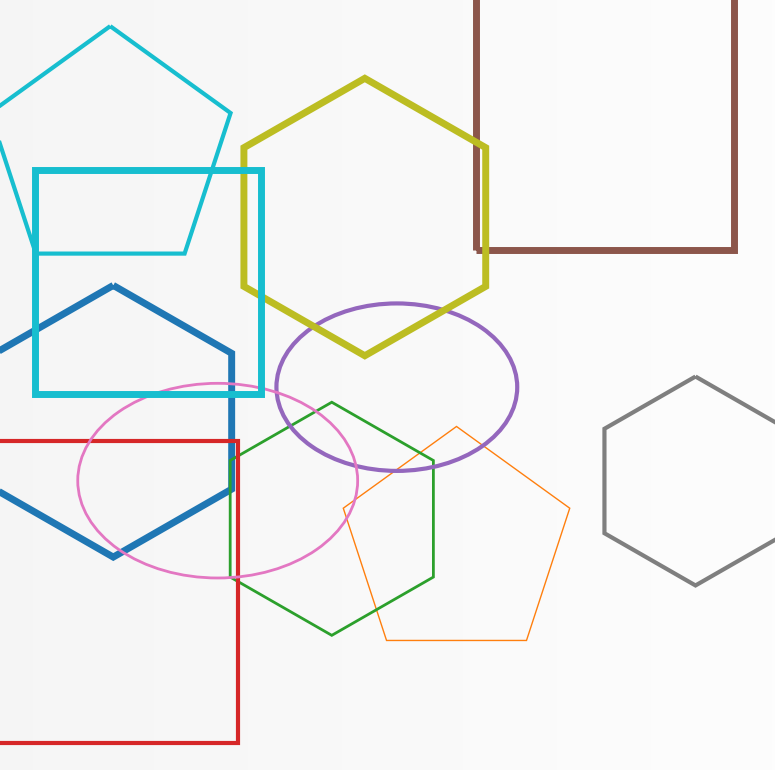[{"shape": "hexagon", "thickness": 2.5, "radius": 0.88, "center": [0.146, 0.453]}, {"shape": "pentagon", "thickness": 0.5, "radius": 0.77, "center": [0.589, 0.293]}, {"shape": "hexagon", "thickness": 1, "radius": 0.76, "center": [0.428, 0.326]}, {"shape": "square", "thickness": 1.5, "radius": 0.98, "center": [0.111, 0.231]}, {"shape": "oval", "thickness": 1.5, "radius": 0.78, "center": [0.512, 0.497]}, {"shape": "square", "thickness": 2.5, "radius": 0.84, "center": [0.781, 0.843]}, {"shape": "oval", "thickness": 1, "radius": 0.9, "center": [0.281, 0.376]}, {"shape": "hexagon", "thickness": 1.5, "radius": 0.68, "center": [0.897, 0.375]}, {"shape": "hexagon", "thickness": 2.5, "radius": 0.9, "center": [0.471, 0.718]}, {"shape": "square", "thickness": 2.5, "radius": 0.73, "center": [0.191, 0.634]}, {"shape": "pentagon", "thickness": 1.5, "radius": 0.82, "center": [0.142, 0.803]}]